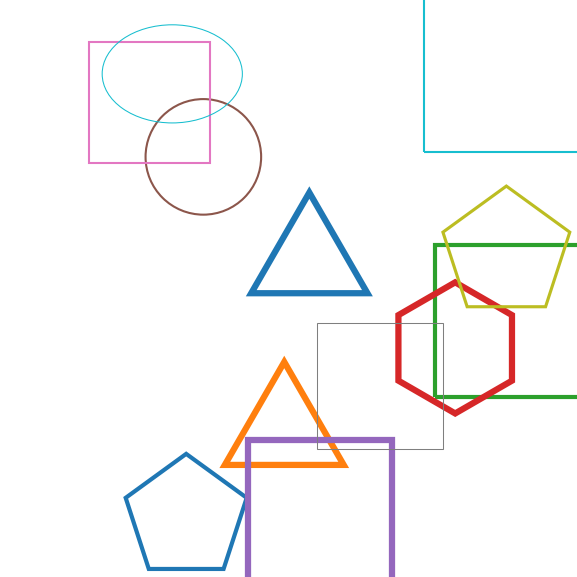[{"shape": "pentagon", "thickness": 2, "radius": 0.55, "center": [0.322, 0.103]}, {"shape": "triangle", "thickness": 3, "radius": 0.58, "center": [0.536, 0.549]}, {"shape": "triangle", "thickness": 3, "radius": 0.59, "center": [0.492, 0.254]}, {"shape": "square", "thickness": 2, "radius": 0.66, "center": [0.885, 0.444]}, {"shape": "hexagon", "thickness": 3, "radius": 0.57, "center": [0.788, 0.397]}, {"shape": "square", "thickness": 3, "radius": 0.62, "center": [0.554, 0.112]}, {"shape": "circle", "thickness": 1, "radius": 0.5, "center": [0.352, 0.727]}, {"shape": "square", "thickness": 1, "radius": 0.52, "center": [0.259, 0.822]}, {"shape": "square", "thickness": 0.5, "radius": 0.54, "center": [0.658, 0.331]}, {"shape": "pentagon", "thickness": 1.5, "radius": 0.58, "center": [0.877, 0.561]}, {"shape": "oval", "thickness": 0.5, "radius": 0.61, "center": [0.298, 0.871]}, {"shape": "square", "thickness": 1, "radius": 0.7, "center": [0.875, 0.876]}]